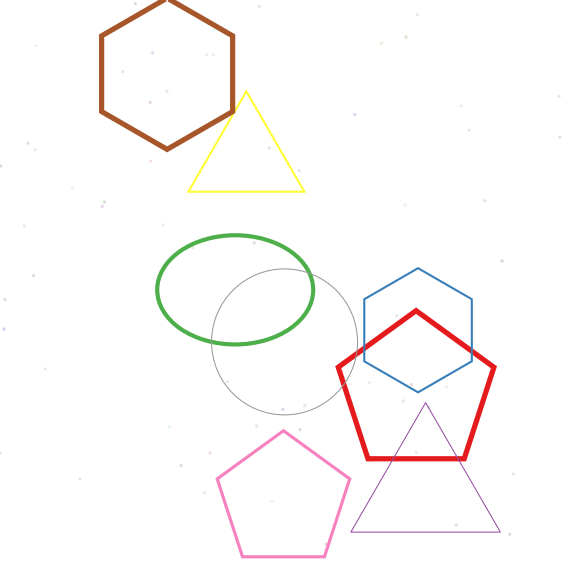[{"shape": "pentagon", "thickness": 2.5, "radius": 0.71, "center": [0.72, 0.319]}, {"shape": "hexagon", "thickness": 1, "radius": 0.54, "center": [0.724, 0.427]}, {"shape": "oval", "thickness": 2, "radius": 0.68, "center": [0.407, 0.497]}, {"shape": "triangle", "thickness": 0.5, "radius": 0.75, "center": [0.737, 0.152]}, {"shape": "triangle", "thickness": 1, "radius": 0.58, "center": [0.427, 0.725]}, {"shape": "hexagon", "thickness": 2.5, "radius": 0.66, "center": [0.289, 0.871]}, {"shape": "pentagon", "thickness": 1.5, "radius": 0.6, "center": [0.491, 0.133]}, {"shape": "circle", "thickness": 0.5, "radius": 0.63, "center": [0.493, 0.407]}]